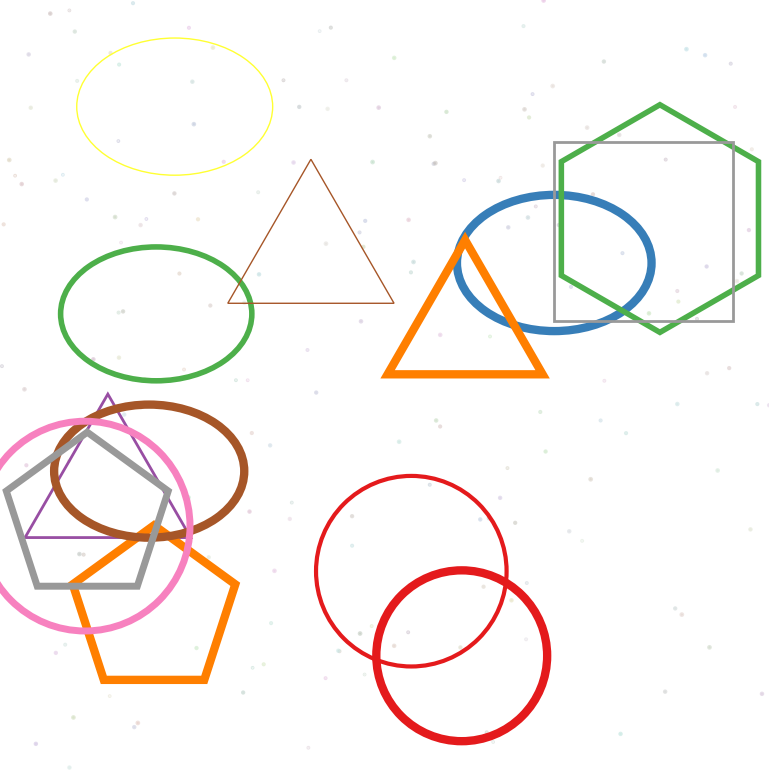[{"shape": "circle", "thickness": 1.5, "radius": 0.62, "center": [0.534, 0.258]}, {"shape": "circle", "thickness": 3, "radius": 0.55, "center": [0.6, 0.148]}, {"shape": "oval", "thickness": 3, "radius": 0.63, "center": [0.72, 0.658]}, {"shape": "hexagon", "thickness": 2, "radius": 0.74, "center": [0.857, 0.716]}, {"shape": "oval", "thickness": 2, "radius": 0.62, "center": [0.203, 0.592]}, {"shape": "triangle", "thickness": 1, "radius": 0.62, "center": [0.14, 0.364]}, {"shape": "triangle", "thickness": 3, "radius": 0.58, "center": [0.604, 0.572]}, {"shape": "pentagon", "thickness": 3, "radius": 0.55, "center": [0.2, 0.207]}, {"shape": "oval", "thickness": 0.5, "radius": 0.64, "center": [0.227, 0.862]}, {"shape": "triangle", "thickness": 0.5, "radius": 0.62, "center": [0.404, 0.668]}, {"shape": "oval", "thickness": 3, "radius": 0.62, "center": [0.194, 0.388]}, {"shape": "circle", "thickness": 2.5, "radius": 0.68, "center": [0.111, 0.317]}, {"shape": "square", "thickness": 1, "radius": 0.58, "center": [0.836, 0.7]}, {"shape": "pentagon", "thickness": 2.5, "radius": 0.55, "center": [0.113, 0.328]}]